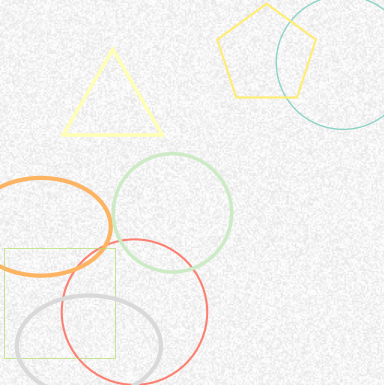[{"shape": "circle", "thickness": 1, "radius": 0.87, "center": [0.891, 0.838]}, {"shape": "triangle", "thickness": 2.5, "radius": 0.74, "center": [0.293, 0.724]}, {"shape": "circle", "thickness": 1.5, "radius": 0.94, "center": [0.349, 0.189]}, {"shape": "oval", "thickness": 3, "radius": 0.91, "center": [0.106, 0.411]}, {"shape": "square", "thickness": 0.5, "radius": 0.72, "center": [0.154, 0.213]}, {"shape": "oval", "thickness": 3, "radius": 0.94, "center": [0.231, 0.101]}, {"shape": "circle", "thickness": 2.5, "radius": 0.77, "center": [0.448, 0.447]}, {"shape": "pentagon", "thickness": 1.5, "radius": 0.67, "center": [0.693, 0.856]}]